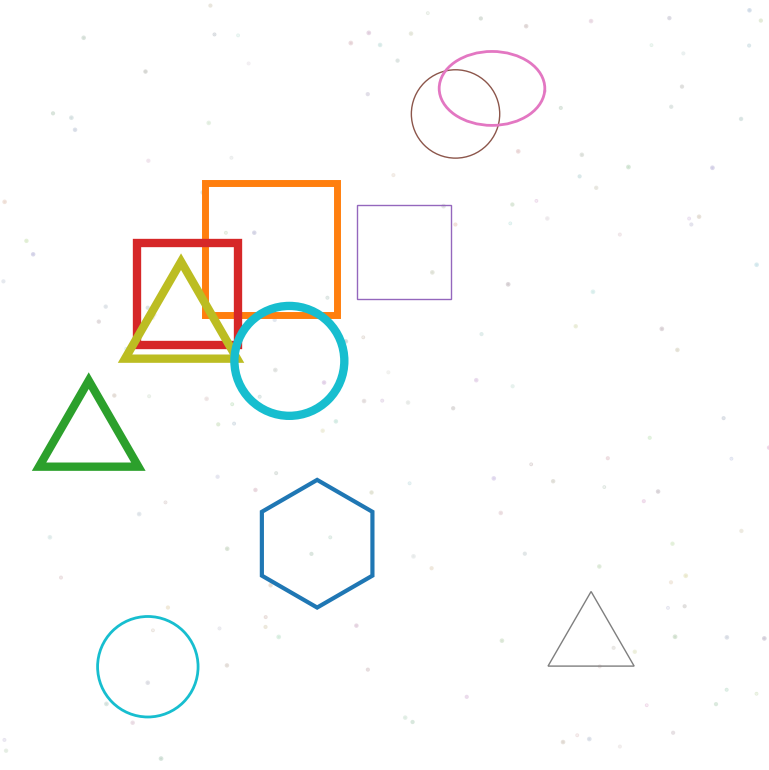[{"shape": "hexagon", "thickness": 1.5, "radius": 0.41, "center": [0.412, 0.294]}, {"shape": "square", "thickness": 2.5, "radius": 0.43, "center": [0.352, 0.677]}, {"shape": "triangle", "thickness": 3, "radius": 0.37, "center": [0.115, 0.431]}, {"shape": "square", "thickness": 3, "radius": 0.33, "center": [0.244, 0.619]}, {"shape": "square", "thickness": 0.5, "radius": 0.31, "center": [0.525, 0.673]}, {"shape": "circle", "thickness": 0.5, "radius": 0.29, "center": [0.592, 0.852]}, {"shape": "oval", "thickness": 1, "radius": 0.34, "center": [0.639, 0.885]}, {"shape": "triangle", "thickness": 0.5, "radius": 0.32, "center": [0.768, 0.167]}, {"shape": "triangle", "thickness": 3, "radius": 0.42, "center": [0.235, 0.576]}, {"shape": "circle", "thickness": 3, "radius": 0.36, "center": [0.376, 0.531]}, {"shape": "circle", "thickness": 1, "radius": 0.33, "center": [0.192, 0.134]}]